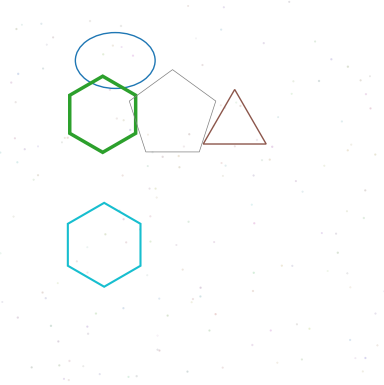[{"shape": "oval", "thickness": 1, "radius": 0.52, "center": [0.299, 0.843]}, {"shape": "hexagon", "thickness": 2.5, "radius": 0.49, "center": [0.267, 0.703]}, {"shape": "triangle", "thickness": 1, "radius": 0.47, "center": [0.61, 0.673]}, {"shape": "pentagon", "thickness": 0.5, "radius": 0.59, "center": [0.448, 0.701]}, {"shape": "hexagon", "thickness": 1.5, "radius": 0.54, "center": [0.271, 0.364]}]